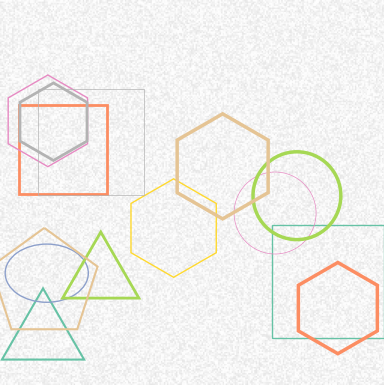[{"shape": "triangle", "thickness": 1.5, "radius": 0.62, "center": [0.112, 0.128]}, {"shape": "square", "thickness": 1, "radius": 0.73, "center": [0.851, 0.269]}, {"shape": "hexagon", "thickness": 2.5, "radius": 0.59, "center": [0.878, 0.2]}, {"shape": "square", "thickness": 2, "radius": 0.58, "center": [0.164, 0.612]}, {"shape": "oval", "thickness": 1, "radius": 0.54, "center": [0.121, 0.29]}, {"shape": "circle", "thickness": 0.5, "radius": 0.53, "center": [0.715, 0.447]}, {"shape": "hexagon", "thickness": 1, "radius": 0.6, "center": [0.124, 0.686]}, {"shape": "circle", "thickness": 2.5, "radius": 0.57, "center": [0.771, 0.492]}, {"shape": "triangle", "thickness": 2, "radius": 0.57, "center": [0.262, 0.283]}, {"shape": "hexagon", "thickness": 1, "radius": 0.64, "center": [0.451, 0.408]}, {"shape": "pentagon", "thickness": 1.5, "radius": 0.73, "center": [0.115, 0.263]}, {"shape": "hexagon", "thickness": 2.5, "radius": 0.68, "center": [0.578, 0.568]}, {"shape": "hexagon", "thickness": 2, "radius": 0.5, "center": [0.139, 0.684]}, {"shape": "square", "thickness": 0.5, "radius": 0.69, "center": [0.236, 0.631]}]